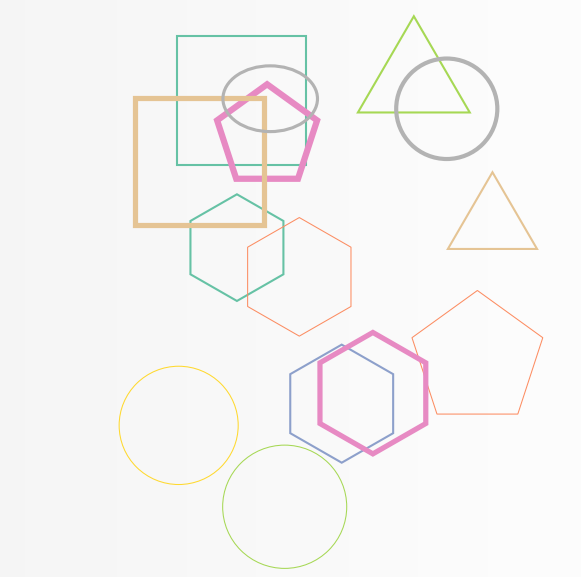[{"shape": "square", "thickness": 1, "radius": 0.56, "center": [0.415, 0.825]}, {"shape": "hexagon", "thickness": 1, "radius": 0.46, "center": [0.408, 0.57]}, {"shape": "hexagon", "thickness": 0.5, "radius": 0.51, "center": [0.515, 0.52]}, {"shape": "pentagon", "thickness": 0.5, "radius": 0.59, "center": [0.821, 0.378]}, {"shape": "hexagon", "thickness": 1, "radius": 0.51, "center": [0.588, 0.3]}, {"shape": "hexagon", "thickness": 2.5, "radius": 0.53, "center": [0.642, 0.318]}, {"shape": "pentagon", "thickness": 3, "radius": 0.45, "center": [0.46, 0.763]}, {"shape": "triangle", "thickness": 1, "radius": 0.56, "center": [0.712, 0.86]}, {"shape": "circle", "thickness": 0.5, "radius": 0.53, "center": [0.49, 0.122]}, {"shape": "circle", "thickness": 0.5, "radius": 0.51, "center": [0.307, 0.263]}, {"shape": "triangle", "thickness": 1, "radius": 0.44, "center": [0.847, 0.612]}, {"shape": "square", "thickness": 2.5, "radius": 0.55, "center": [0.343, 0.72]}, {"shape": "oval", "thickness": 1.5, "radius": 0.41, "center": [0.465, 0.828]}, {"shape": "circle", "thickness": 2, "radius": 0.43, "center": [0.769, 0.811]}]